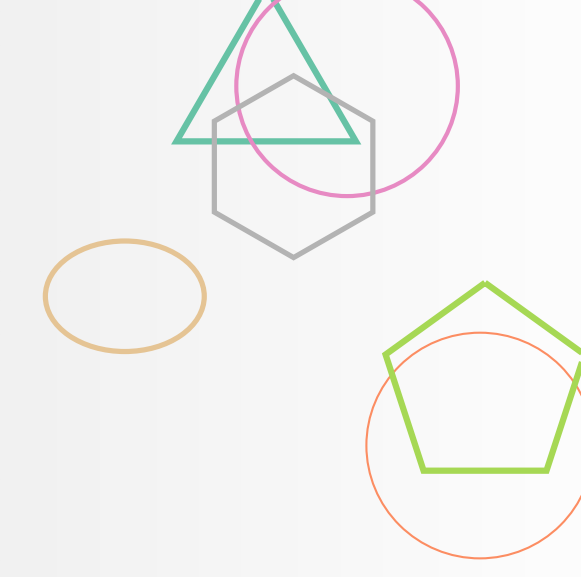[{"shape": "triangle", "thickness": 3, "radius": 0.89, "center": [0.458, 0.843]}, {"shape": "circle", "thickness": 1, "radius": 0.98, "center": [0.826, 0.228]}, {"shape": "circle", "thickness": 2, "radius": 0.95, "center": [0.597, 0.85]}, {"shape": "pentagon", "thickness": 3, "radius": 0.9, "center": [0.834, 0.33]}, {"shape": "oval", "thickness": 2.5, "radius": 0.68, "center": [0.215, 0.486]}, {"shape": "hexagon", "thickness": 2.5, "radius": 0.79, "center": [0.505, 0.711]}]